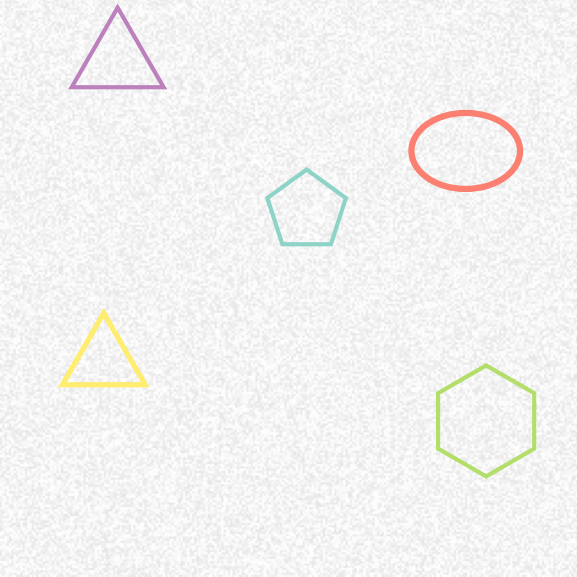[{"shape": "pentagon", "thickness": 2, "radius": 0.36, "center": [0.531, 0.634]}, {"shape": "oval", "thickness": 3, "radius": 0.47, "center": [0.806, 0.738]}, {"shape": "hexagon", "thickness": 2, "radius": 0.48, "center": [0.842, 0.27]}, {"shape": "triangle", "thickness": 2, "radius": 0.46, "center": [0.204, 0.894]}, {"shape": "triangle", "thickness": 2.5, "radius": 0.41, "center": [0.18, 0.374]}]